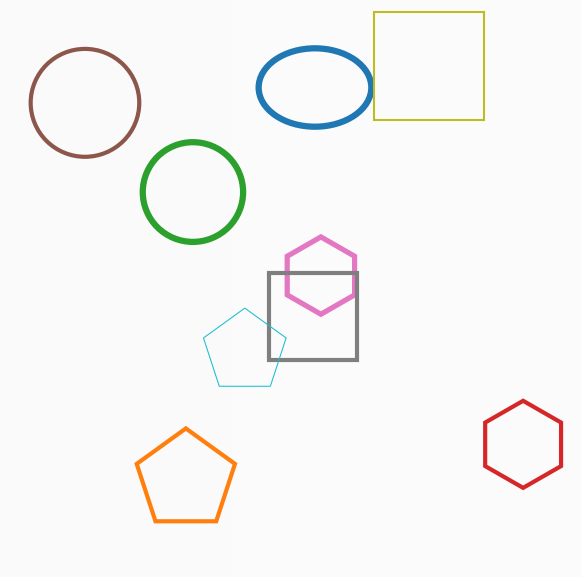[{"shape": "oval", "thickness": 3, "radius": 0.48, "center": [0.542, 0.848]}, {"shape": "pentagon", "thickness": 2, "radius": 0.44, "center": [0.32, 0.168]}, {"shape": "circle", "thickness": 3, "radius": 0.43, "center": [0.332, 0.667]}, {"shape": "hexagon", "thickness": 2, "radius": 0.38, "center": [0.9, 0.23]}, {"shape": "circle", "thickness": 2, "radius": 0.47, "center": [0.146, 0.821]}, {"shape": "hexagon", "thickness": 2.5, "radius": 0.33, "center": [0.552, 0.522]}, {"shape": "square", "thickness": 2, "radius": 0.38, "center": [0.538, 0.451]}, {"shape": "square", "thickness": 1, "radius": 0.47, "center": [0.738, 0.885]}, {"shape": "pentagon", "thickness": 0.5, "radius": 0.37, "center": [0.421, 0.391]}]